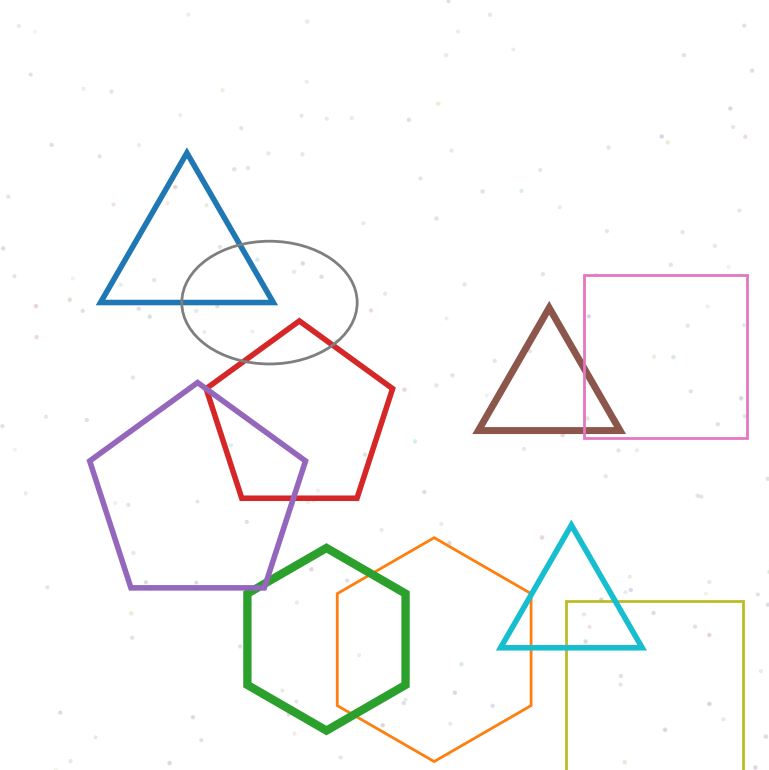[{"shape": "triangle", "thickness": 2, "radius": 0.65, "center": [0.243, 0.672]}, {"shape": "hexagon", "thickness": 1, "radius": 0.73, "center": [0.564, 0.156]}, {"shape": "hexagon", "thickness": 3, "radius": 0.59, "center": [0.424, 0.17]}, {"shape": "pentagon", "thickness": 2, "radius": 0.64, "center": [0.389, 0.456]}, {"shape": "pentagon", "thickness": 2, "radius": 0.74, "center": [0.257, 0.356]}, {"shape": "triangle", "thickness": 2.5, "radius": 0.53, "center": [0.713, 0.494]}, {"shape": "square", "thickness": 1, "radius": 0.53, "center": [0.865, 0.537]}, {"shape": "oval", "thickness": 1, "radius": 0.57, "center": [0.35, 0.607]}, {"shape": "square", "thickness": 1, "radius": 0.58, "center": [0.85, 0.105]}, {"shape": "triangle", "thickness": 2, "radius": 0.53, "center": [0.742, 0.212]}]